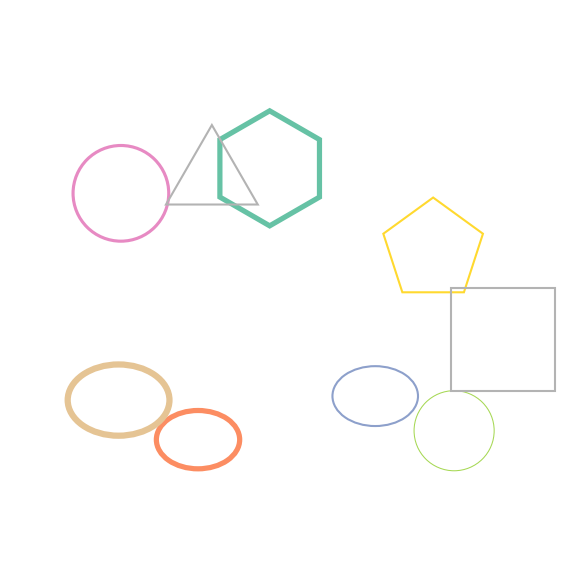[{"shape": "hexagon", "thickness": 2.5, "radius": 0.5, "center": [0.467, 0.708]}, {"shape": "oval", "thickness": 2.5, "radius": 0.36, "center": [0.343, 0.238]}, {"shape": "oval", "thickness": 1, "radius": 0.37, "center": [0.65, 0.313]}, {"shape": "circle", "thickness": 1.5, "radius": 0.41, "center": [0.209, 0.664]}, {"shape": "circle", "thickness": 0.5, "radius": 0.35, "center": [0.786, 0.253]}, {"shape": "pentagon", "thickness": 1, "radius": 0.45, "center": [0.75, 0.566]}, {"shape": "oval", "thickness": 3, "radius": 0.44, "center": [0.205, 0.306]}, {"shape": "square", "thickness": 1, "radius": 0.45, "center": [0.871, 0.411]}, {"shape": "triangle", "thickness": 1, "radius": 0.46, "center": [0.367, 0.691]}]